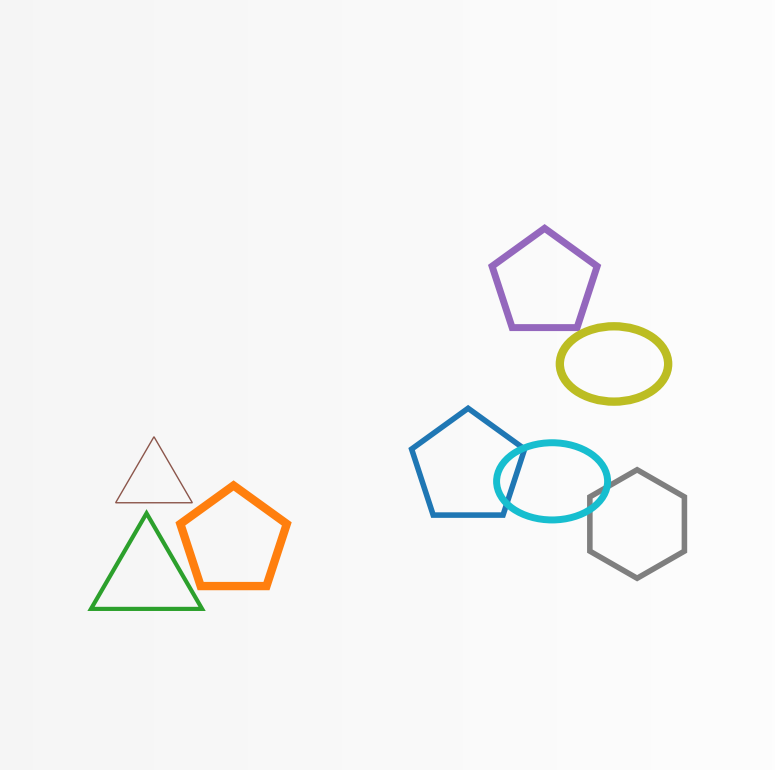[{"shape": "pentagon", "thickness": 2, "radius": 0.38, "center": [0.604, 0.393]}, {"shape": "pentagon", "thickness": 3, "radius": 0.36, "center": [0.301, 0.297]}, {"shape": "triangle", "thickness": 1.5, "radius": 0.41, "center": [0.189, 0.251]}, {"shape": "pentagon", "thickness": 2.5, "radius": 0.36, "center": [0.703, 0.632]}, {"shape": "triangle", "thickness": 0.5, "radius": 0.29, "center": [0.199, 0.376]}, {"shape": "hexagon", "thickness": 2, "radius": 0.35, "center": [0.822, 0.319]}, {"shape": "oval", "thickness": 3, "radius": 0.35, "center": [0.792, 0.527]}, {"shape": "oval", "thickness": 2.5, "radius": 0.36, "center": [0.712, 0.375]}]